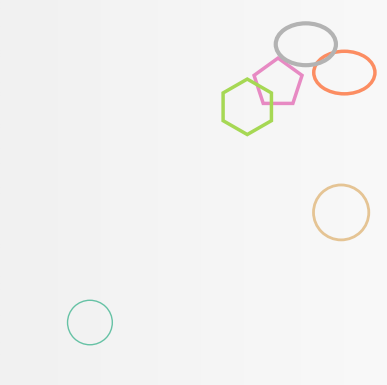[{"shape": "circle", "thickness": 1, "radius": 0.29, "center": [0.232, 0.162]}, {"shape": "oval", "thickness": 2.5, "radius": 0.39, "center": [0.889, 0.812]}, {"shape": "pentagon", "thickness": 2.5, "radius": 0.33, "center": [0.718, 0.784]}, {"shape": "hexagon", "thickness": 2.5, "radius": 0.36, "center": [0.638, 0.723]}, {"shape": "circle", "thickness": 2, "radius": 0.36, "center": [0.88, 0.448]}, {"shape": "oval", "thickness": 3, "radius": 0.39, "center": [0.789, 0.885]}]